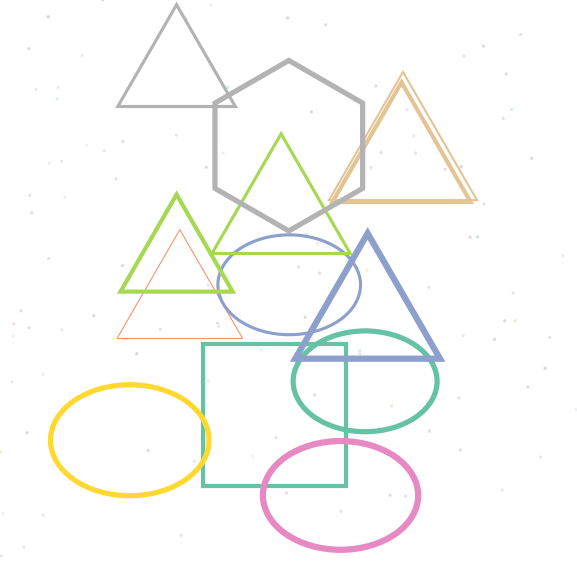[{"shape": "oval", "thickness": 2.5, "radius": 0.62, "center": [0.632, 0.339]}, {"shape": "square", "thickness": 2, "radius": 0.62, "center": [0.475, 0.28]}, {"shape": "triangle", "thickness": 0.5, "radius": 0.63, "center": [0.311, 0.476]}, {"shape": "triangle", "thickness": 3, "radius": 0.72, "center": [0.637, 0.45]}, {"shape": "oval", "thickness": 1.5, "radius": 0.62, "center": [0.501, 0.506]}, {"shape": "oval", "thickness": 3, "radius": 0.67, "center": [0.59, 0.141]}, {"shape": "triangle", "thickness": 1.5, "radius": 0.69, "center": [0.487, 0.629]}, {"shape": "triangle", "thickness": 2, "radius": 0.56, "center": [0.306, 0.55]}, {"shape": "oval", "thickness": 2.5, "radius": 0.69, "center": [0.225, 0.237]}, {"shape": "triangle", "thickness": 2, "radius": 0.69, "center": [0.695, 0.718]}, {"shape": "triangle", "thickness": 1, "radius": 0.74, "center": [0.698, 0.727]}, {"shape": "triangle", "thickness": 1.5, "radius": 0.59, "center": [0.306, 0.873]}, {"shape": "hexagon", "thickness": 2.5, "radius": 0.74, "center": [0.5, 0.747]}]